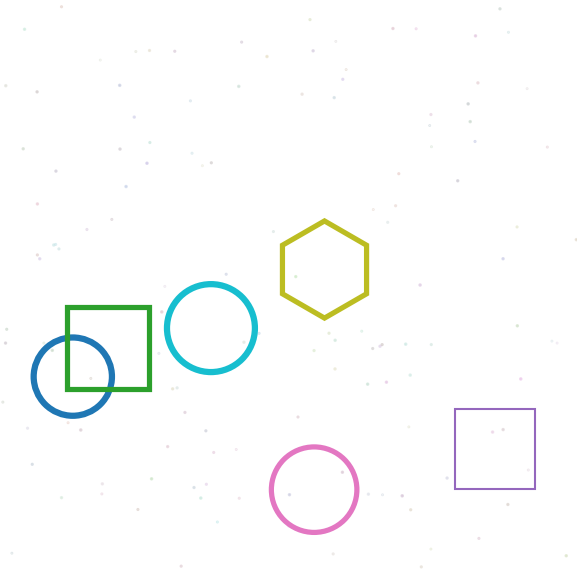[{"shape": "circle", "thickness": 3, "radius": 0.34, "center": [0.126, 0.347]}, {"shape": "square", "thickness": 2.5, "radius": 0.36, "center": [0.188, 0.397]}, {"shape": "square", "thickness": 1, "radius": 0.35, "center": [0.857, 0.222]}, {"shape": "circle", "thickness": 2.5, "radius": 0.37, "center": [0.544, 0.151]}, {"shape": "hexagon", "thickness": 2.5, "radius": 0.42, "center": [0.562, 0.532]}, {"shape": "circle", "thickness": 3, "radius": 0.38, "center": [0.365, 0.431]}]